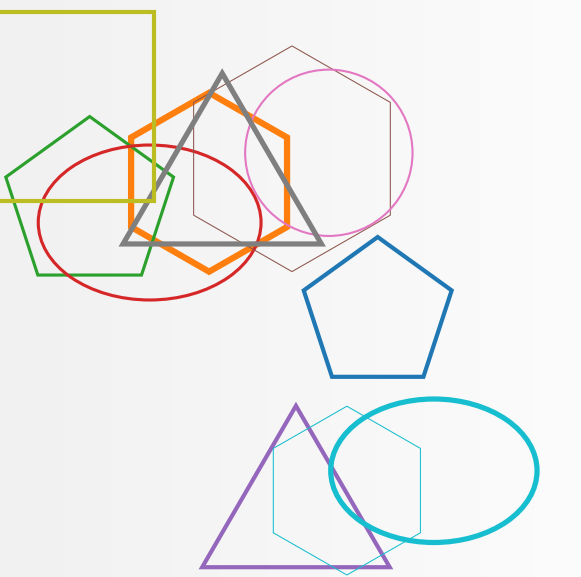[{"shape": "pentagon", "thickness": 2, "radius": 0.67, "center": [0.65, 0.455]}, {"shape": "hexagon", "thickness": 3, "radius": 0.77, "center": [0.36, 0.684]}, {"shape": "pentagon", "thickness": 1.5, "radius": 0.76, "center": [0.154, 0.646]}, {"shape": "oval", "thickness": 1.5, "radius": 0.96, "center": [0.257, 0.614]}, {"shape": "triangle", "thickness": 2, "radius": 0.93, "center": [0.509, 0.11]}, {"shape": "hexagon", "thickness": 0.5, "radius": 0.98, "center": [0.502, 0.724]}, {"shape": "circle", "thickness": 1, "radius": 0.72, "center": [0.566, 0.735]}, {"shape": "triangle", "thickness": 2.5, "radius": 0.98, "center": [0.382, 0.675]}, {"shape": "square", "thickness": 2, "radius": 0.82, "center": [0.102, 0.815]}, {"shape": "oval", "thickness": 2.5, "radius": 0.89, "center": [0.746, 0.184]}, {"shape": "hexagon", "thickness": 0.5, "radius": 0.73, "center": [0.597, 0.15]}]